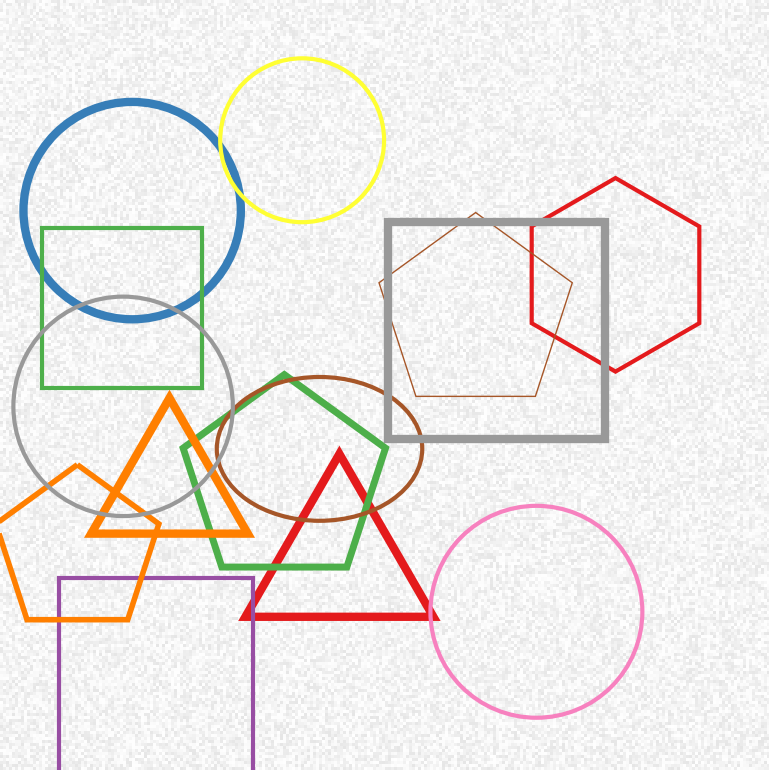[{"shape": "hexagon", "thickness": 1.5, "radius": 0.63, "center": [0.799, 0.643]}, {"shape": "triangle", "thickness": 3, "radius": 0.7, "center": [0.441, 0.269]}, {"shape": "circle", "thickness": 3, "radius": 0.71, "center": [0.172, 0.726]}, {"shape": "square", "thickness": 1.5, "radius": 0.52, "center": [0.159, 0.6]}, {"shape": "pentagon", "thickness": 2.5, "radius": 0.69, "center": [0.369, 0.375]}, {"shape": "square", "thickness": 1.5, "radius": 0.63, "center": [0.203, 0.124]}, {"shape": "triangle", "thickness": 3, "radius": 0.59, "center": [0.22, 0.366]}, {"shape": "pentagon", "thickness": 2, "radius": 0.56, "center": [0.1, 0.285]}, {"shape": "circle", "thickness": 1.5, "radius": 0.53, "center": [0.392, 0.818]}, {"shape": "pentagon", "thickness": 0.5, "radius": 0.66, "center": [0.618, 0.592]}, {"shape": "oval", "thickness": 1.5, "radius": 0.67, "center": [0.415, 0.417]}, {"shape": "circle", "thickness": 1.5, "radius": 0.69, "center": [0.697, 0.205]}, {"shape": "square", "thickness": 3, "radius": 0.7, "center": [0.644, 0.57]}, {"shape": "circle", "thickness": 1.5, "radius": 0.71, "center": [0.16, 0.472]}]